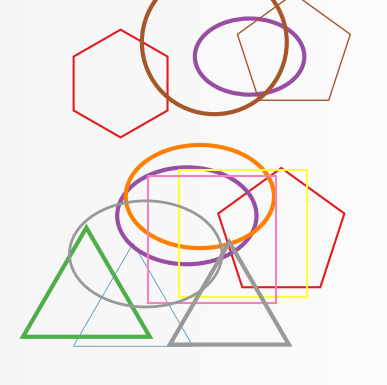[{"shape": "hexagon", "thickness": 1.5, "radius": 0.7, "center": [0.311, 0.783]}, {"shape": "pentagon", "thickness": 1.5, "radius": 0.86, "center": [0.726, 0.392]}, {"shape": "triangle", "thickness": 0.5, "radius": 0.89, "center": [0.344, 0.19]}, {"shape": "triangle", "thickness": 3, "radius": 0.94, "center": [0.223, 0.22]}, {"shape": "oval", "thickness": 3, "radius": 0.9, "center": [0.482, 0.439]}, {"shape": "oval", "thickness": 3, "radius": 0.71, "center": [0.644, 0.853]}, {"shape": "oval", "thickness": 3, "radius": 0.96, "center": [0.516, 0.49]}, {"shape": "square", "thickness": 1.5, "radius": 0.83, "center": [0.627, 0.393]}, {"shape": "pentagon", "thickness": 1, "radius": 0.77, "center": [0.758, 0.863]}, {"shape": "circle", "thickness": 3, "radius": 0.93, "center": [0.553, 0.89]}, {"shape": "square", "thickness": 1.5, "radius": 0.83, "center": [0.547, 0.378]}, {"shape": "triangle", "thickness": 3, "radius": 0.89, "center": [0.592, 0.194]}, {"shape": "oval", "thickness": 2, "radius": 0.98, "center": [0.376, 0.34]}]